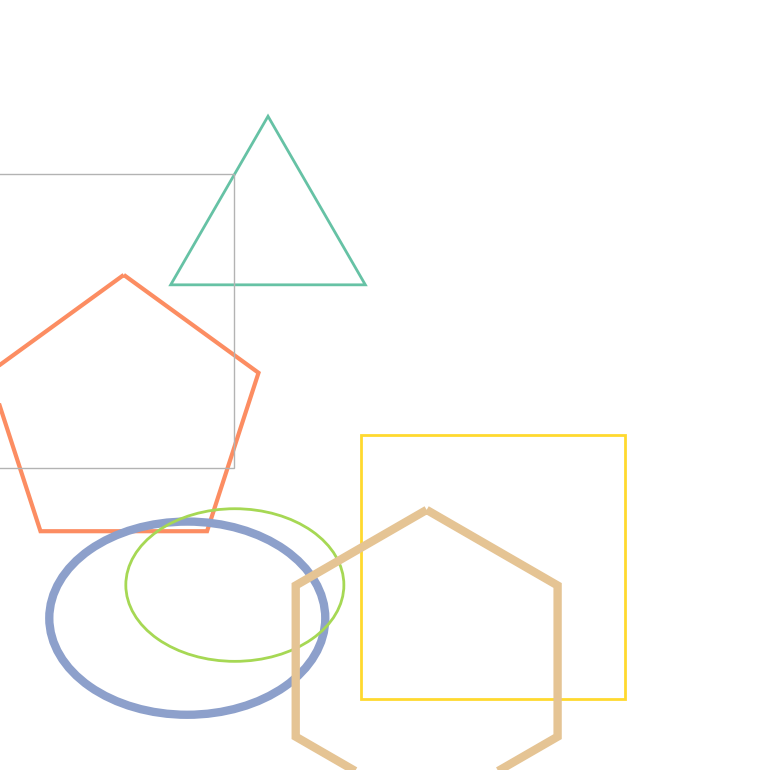[{"shape": "triangle", "thickness": 1, "radius": 0.73, "center": [0.348, 0.703]}, {"shape": "pentagon", "thickness": 1.5, "radius": 0.92, "center": [0.161, 0.459]}, {"shape": "oval", "thickness": 3, "radius": 0.9, "center": [0.243, 0.197]}, {"shape": "oval", "thickness": 1, "radius": 0.71, "center": [0.305, 0.24]}, {"shape": "square", "thickness": 1, "radius": 0.86, "center": [0.641, 0.264]}, {"shape": "hexagon", "thickness": 3, "radius": 0.98, "center": [0.554, 0.141]}, {"shape": "square", "thickness": 0.5, "radius": 0.95, "center": [0.113, 0.583]}]